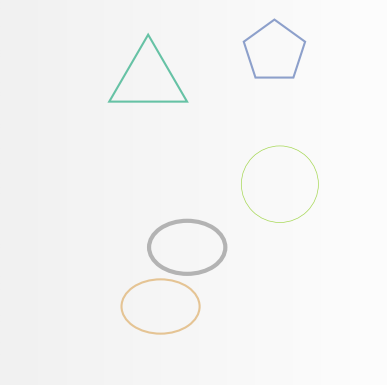[{"shape": "triangle", "thickness": 1.5, "radius": 0.58, "center": [0.382, 0.794]}, {"shape": "pentagon", "thickness": 1.5, "radius": 0.42, "center": [0.708, 0.866]}, {"shape": "circle", "thickness": 0.5, "radius": 0.5, "center": [0.722, 0.522]}, {"shape": "oval", "thickness": 1.5, "radius": 0.5, "center": [0.414, 0.204]}, {"shape": "oval", "thickness": 3, "radius": 0.49, "center": [0.483, 0.358]}]